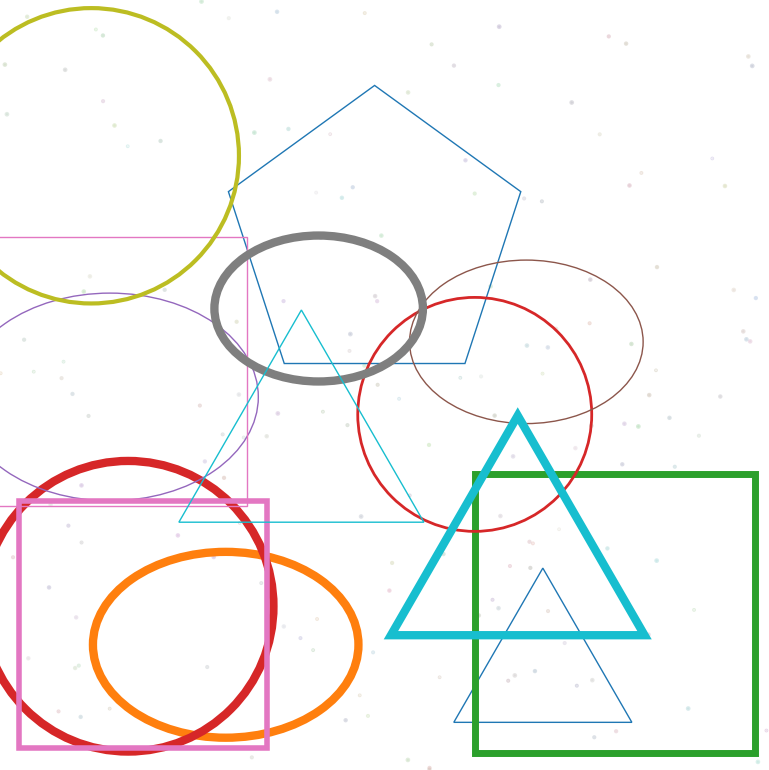[{"shape": "triangle", "thickness": 0.5, "radius": 0.67, "center": [0.705, 0.129]}, {"shape": "pentagon", "thickness": 0.5, "radius": 1.0, "center": [0.486, 0.689]}, {"shape": "oval", "thickness": 3, "radius": 0.86, "center": [0.293, 0.163]}, {"shape": "square", "thickness": 2.5, "radius": 0.91, "center": [0.799, 0.203]}, {"shape": "circle", "thickness": 3, "radius": 0.94, "center": [0.166, 0.213]}, {"shape": "circle", "thickness": 1, "radius": 0.76, "center": [0.617, 0.462]}, {"shape": "oval", "thickness": 0.5, "radius": 0.96, "center": [0.143, 0.484]}, {"shape": "oval", "thickness": 0.5, "radius": 0.76, "center": [0.684, 0.556]}, {"shape": "square", "thickness": 2, "radius": 0.8, "center": [0.186, 0.189]}, {"shape": "square", "thickness": 0.5, "radius": 0.87, "center": [0.146, 0.517]}, {"shape": "oval", "thickness": 3, "radius": 0.68, "center": [0.414, 0.599]}, {"shape": "circle", "thickness": 1.5, "radius": 0.96, "center": [0.119, 0.798]}, {"shape": "triangle", "thickness": 3, "radius": 0.95, "center": [0.672, 0.27]}, {"shape": "triangle", "thickness": 0.5, "radius": 0.92, "center": [0.391, 0.414]}]